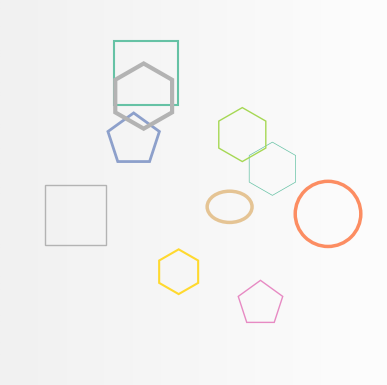[{"shape": "square", "thickness": 1.5, "radius": 0.41, "center": [0.377, 0.811]}, {"shape": "hexagon", "thickness": 0.5, "radius": 0.35, "center": [0.703, 0.562]}, {"shape": "circle", "thickness": 2.5, "radius": 0.42, "center": [0.846, 0.444]}, {"shape": "pentagon", "thickness": 2, "radius": 0.35, "center": [0.345, 0.637]}, {"shape": "pentagon", "thickness": 1, "radius": 0.3, "center": [0.672, 0.211]}, {"shape": "hexagon", "thickness": 1, "radius": 0.35, "center": [0.625, 0.65]}, {"shape": "hexagon", "thickness": 1.5, "radius": 0.29, "center": [0.461, 0.294]}, {"shape": "oval", "thickness": 2.5, "radius": 0.29, "center": [0.593, 0.463]}, {"shape": "hexagon", "thickness": 3, "radius": 0.42, "center": [0.371, 0.75]}, {"shape": "square", "thickness": 1, "radius": 0.39, "center": [0.194, 0.442]}]